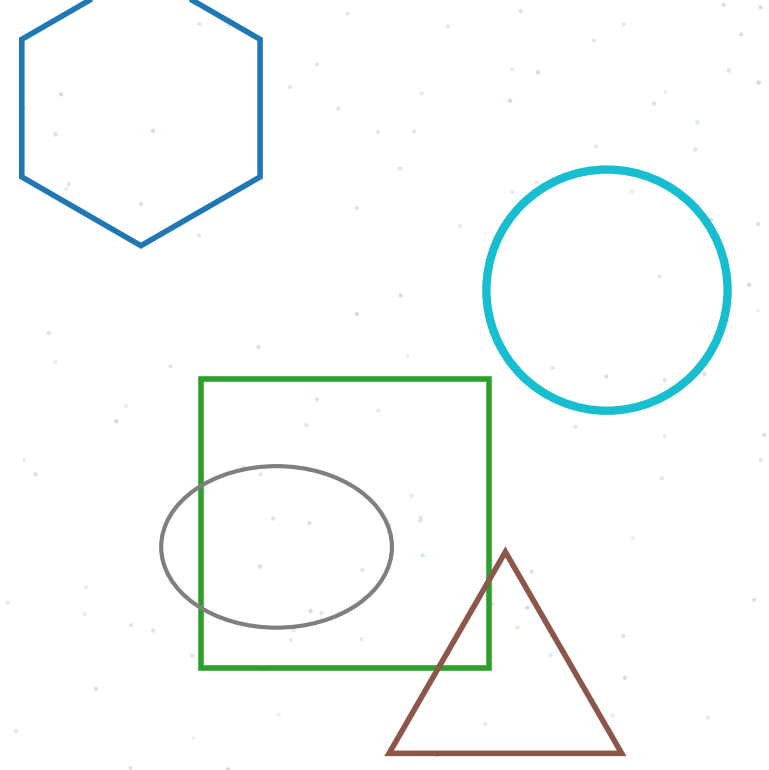[{"shape": "hexagon", "thickness": 2, "radius": 0.89, "center": [0.183, 0.86]}, {"shape": "square", "thickness": 2, "radius": 0.94, "center": [0.448, 0.32]}, {"shape": "triangle", "thickness": 2, "radius": 0.87, "center": [0.656, 0.109]}, {"shape": "oval", "thickness": 1.5, "radius": 0.75, "center": [0.359, 0.29]}, {"shape": "circle", "thickness": 3, "radius": 0.78, "center": [0.788, 0.623]}]